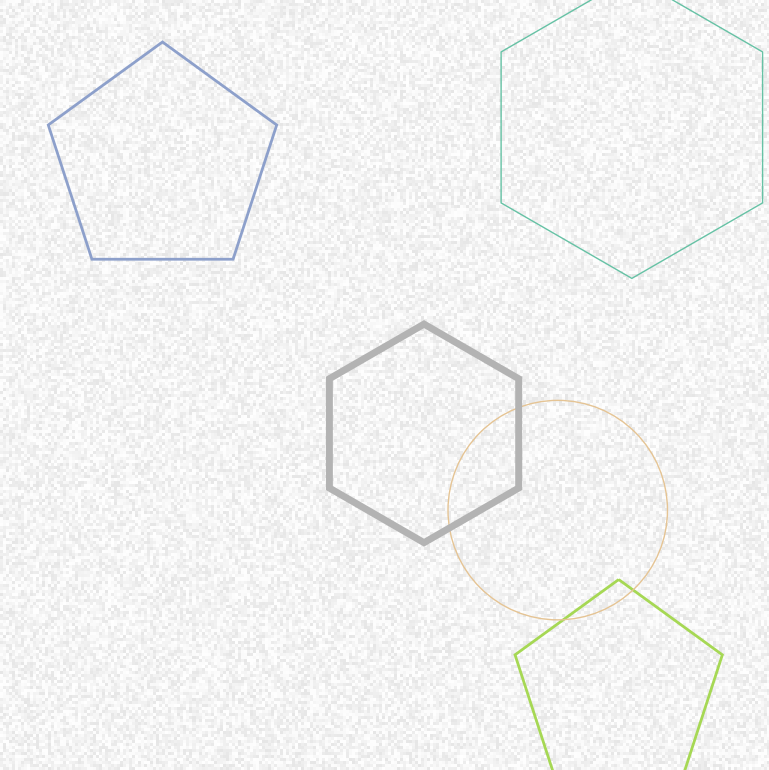[{"shape": "hexagon", "thickness": 0.5, "radius": 0.98, "center": [0.821, 0.835]}, {"shape": "pentagon", "thickness": 1, "radius": 0.78, "center": [0.211, 0.79]}, {"shape": "pentagon", "thickness": 1, "radius": 0.71, "center": [0.804, 0.106]}, {"shape": "circle", "thickness": 0.5, "radius": 0.71, "center": [0.724, 0.338]}, {"shape": "hexagon", "thickness": 2.5, "radius": 0.71, "center": [0.551, 0.437]}]